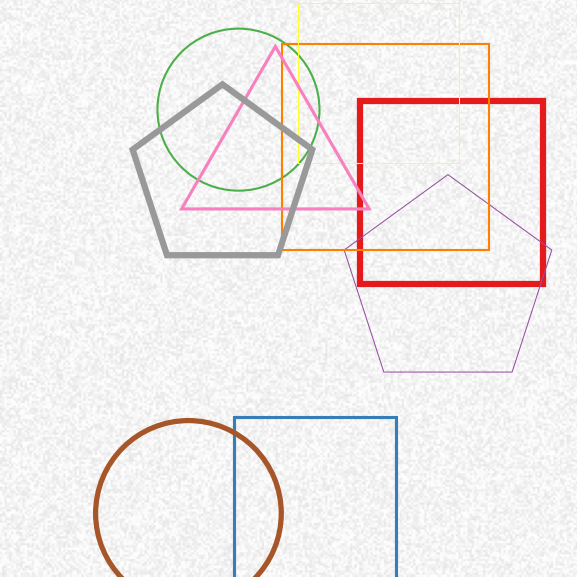[{"shape": "square", "thickness": 3, "radius": 0.79, "center": [0.781, 0.666]}, {"shape": "square", "thickness": 1.5, "radius": 0.7, "center": [0.545, 0.137]}, {"shape": "circle", "thickness": 1, "radius": 0.7, "center": [0.413, 0.809]}, {"shape": "pentagon", "thickness": 0.5, "radius": 0.95, "center": [0.776, 0.508]}, {"shape": "square", "thickness": 1, "radius": 0.89, "center": [0.667, 0.745]}, {"shape": "square", "thickness": 0.5, "radius": 0.69, "center": [0.655, 0.856]}, {"shape": "circle", "thickness": 2.5, "radius": 0.8, "center": [0.326, 0.11]}, {"shape": "triangle", "thickness": 1.5, "radius": 0.94, "center": [0.477, 0.731]}, {"shape": "pentagon", "thickness": 3, "radius": 0.82, "center": [0.385, 0.69]}]